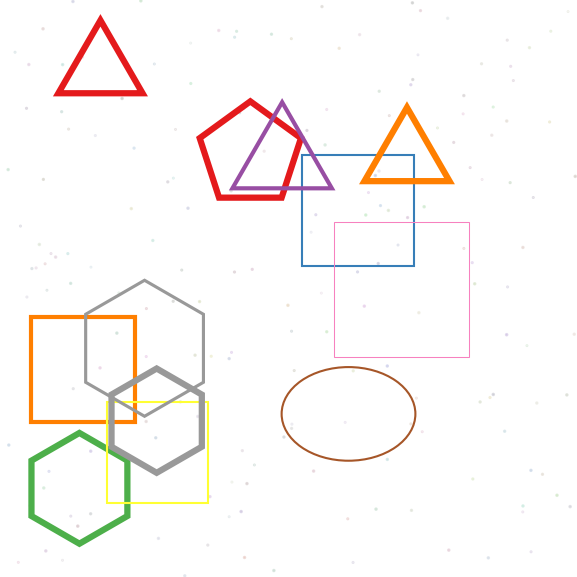[{"shape": "pentagon", "thickness": 3, "radius": 0.46, "center": [0.433, 0.731]}, {"shape": "triangle", "thickness": 3, "radius": 0.42, "center": [0.174, 0.88]}, {"shape": "square", "thickness": 1, "radius": 0.48, "center": [0.621, 0.635]}, {"shape": "hexagon", "thickness": 3, "radius": 0.48, "center": [0.138, 0.154]}, {"shape": "triangle", "thickness": 2, "radius": 0.5, "center": [0.489, 0.723]}, {"shape": "triangle", "thickness": 3, "radius": 0.43, "center": [0.705, 0.728]}, {"shape": "square", "thickness": 2, "radius": 0.45, "center": [0.144, 0.36]}, {"shape": "square", "thickness": 1, "radius": 0.44, "center": [0.272, 0.216]}, {"shape": "oval", "thickness": 1, "radius": 0.58, "center": [0.603, 0.282]}, {"shape": "square", "thickness": 0.5, "radius": 0.58, "center": [0.696, 0.498]}, {"shape": "hexagon", "thickness": 1.5, "radius": 0.59, "center": [0.25, 0.396]}, {"shape": "hexagon", "thickness": 3, "radius": 0.45, "center": [0.271, 0.271]}]